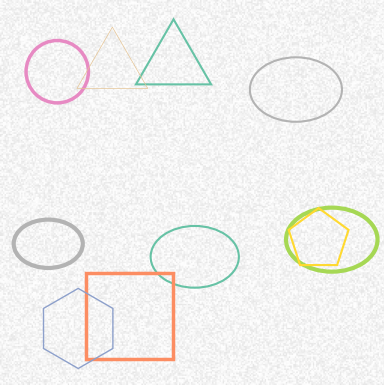[{"shape": "oval", "thickness": 1.5, "radius": 0.57, "center": [0.506, 0.333]}, {"shape": "triangle", "thickness": 1.5, "radius": 0.56, "center": [0.451, 0.837]}, {"shape": "square", "thickness": 2.5, "radius": 0.56, "center": [0.336, 0.18]}, {"shape": "hexagon", "thickness": 1, "radius": 0.52, "center": [0.203, 0.147]}, {"shape": "circle", "thickness": 2.5, "radius": 0.41, "center": [0.149, 0.814]}, {"shape": "oval", "thickness": 3, "radius": 0.59, "center": [0.862, 0.378]}, {"shape": "pentagon", "thickness": 1.5, "radius": 0.41, "center": [0.828, 0.378]}, {"shape": "triangle", "thickness": 0.5, "radius": 0.53, "center": [0.292, 0.823]}, {"shape": "oval", "thickness": 1.5, "radius": 0.6, "center": [0.769, 0.767]}, {"shape": "oval", "thickness": 3, "radius": 0.45, "center": [0.125, 0.367]}]